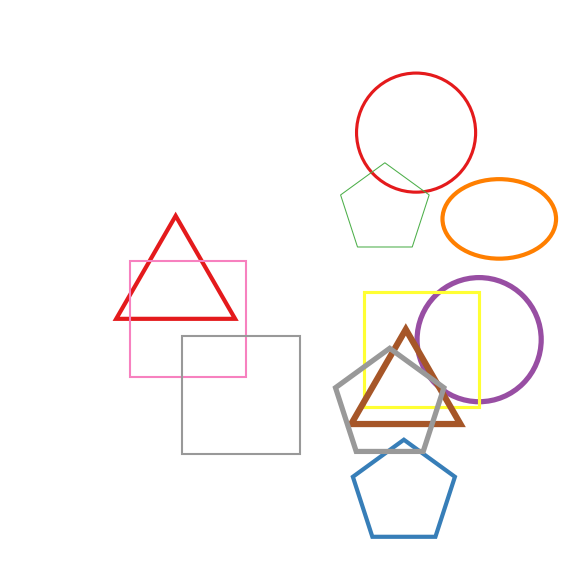[{"shape": "triangle", "thickness": 2, "radius": 0.59, "center": [0.304, 0.506]}, {"shape": "circle", "thickness": 1.5, "radius": 0.52, "center": [0.72, 0.769]}, {"shape": "pentagon", "thickness": 2, "radius": 0.46, "center": [0.699, 0.145]}, {"shape": "pentagon", "thickness": 0.5, "radius": 0.4, "center": [0.666, 0.637]}, {"shape": "circle", "thickness": 2.5, "radius": 0.54, "center": [0.83, 0.411]}, {"shape": "oval", "thickness": 2, "radius": 0.49, "center": [0.865, 0.62]}, {"shape": "square", "thickness": 1.5, "radius": 0.5, "center": [0.73, 0.394]}, {"shape": "triangle", "thickness": 3, "radius": 0.55, "center": [0.703, 0.319]}, {"shape": "square", "thickness": 1, "radius": 0.51, "center": [0.326, 0.447]}, {"shape": "pentagon", "thickness": 2.5, "radius": 0.49, "center": [0.675, 0.297]}, {"shape": "square", "thickness": 1, "radius": 0.51, "center": [0.417, 0.316]}]